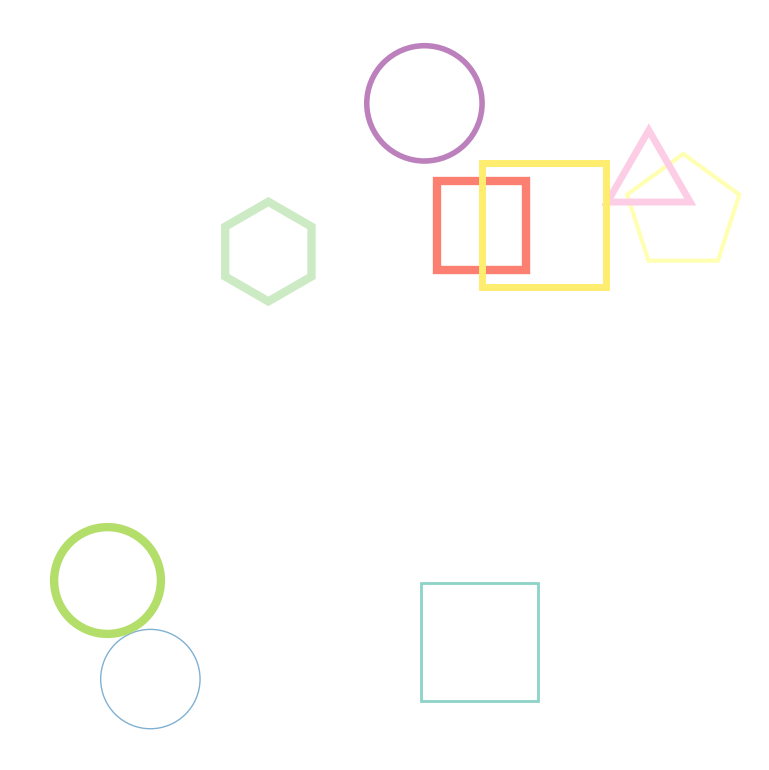[{"shape": "square", "thickness": 1, "radius": 0.38, "center": [0.623, 0.166]}, {"shape": "pentagon", "thickness": 1.5, "radius": 0.38, "center": [0.887, 0.723]}, {"shape": "square", "thickness": 3, "radius": 0.29, "center": [0.625, 0.707]}, {"shape": "circle", "thickness": 0.5, "radius": 0.32, "center": [0.195, 0.118]}, {"shape": "circle", "thickness": 3, "radius": 0.35, "center": [0.14, 0.246]}, {"shape": "triangle", "thickness": 2.5, "radius": 0.31, "center": [0.843, 0.769]}, {"shape": "circle", "thickness": 2, "radius": 0.37, "center": [0.551, 0.866]}, {"shape": "hexagon", "thickness": 3, "radius": 0.32, "center": [0.349, 0.673]}, {"shape": "square", "thickness": 2.5, "radius": 0.4, "center": [0.707, 0.707]}]